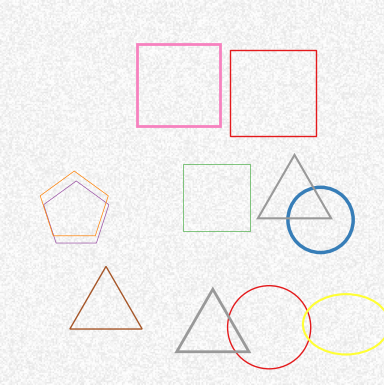[{"shape": "circle", "thickness": 1, "radius": 0.54, "center": [0.699, 0.15]}, {"shape": "square", "thickness": 1, "radius": 0.56, "center": [0.708, 0.759]}, {"shape": "circle", "thickness": 2.5, "radius": 0.42, "center": [0.833, 0.429]}, {"shape": "square", "thickness": 0.5, "radius": 0.43, "center": [0.563, 0.486]}, {"shape": "pentagon", "thickness": 0.5, "radius": 0.45, "center": [0.198, 0.441]}, {"shape": "pentagon", "thickness": 0.5, "radius": 0.46, "center": [0.193, 0.463]}, {"shape": "oval", "thickness": 1.5, "radius": 0.56, "center": [0.899, 0.158]}, {"shape": "triangle", "thickness": 1, "radius": 0.54, "center": [0.275, 0.2]}, {"shape": "square", "thickness": 2, "radius": 0.54, "center": [0.463, 0.779]}, {"shape": "triangle", "thickness": 1.5, "radius": 0.55, "center": [0.765, 0.488]}, {"shape": "triangle", "thickness": 2, "radius": 0.54, "center": [0.553, 0.14]}]